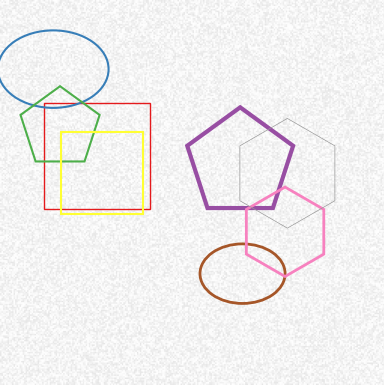[{"shape": "square", "thickness": 1, "radius": 0.69, "center": [0.253, 0.594]}, {"shape": "oval", "thickness": 1.5, "radius": 0.72, "center": [0.138, 0.82]}, {"shape": "pentagon", "thickness": 1.5, "radius": 0.54, "center": [0.156, 0.668]}, {"shape": "pentagon", "thickness": 3, "radius": 0.72, "center": [0.624, 0.577]}, {"shape": "square", "thickness": 1.5, "radius": 0.53, "center": [0.264, 0.55]}, {"shape": "oval", "thickness": 2, "radius": 0.55, "center": [0.63, 0.289]}, {"shape": "hexagon", "thickness": 2, "radius": 0.58, "center": [0.74, 0.398]}, {"shape": "hexagon", "thickness": 0.5, "radius": 0.71, "center": [0.746, 0.55]}]